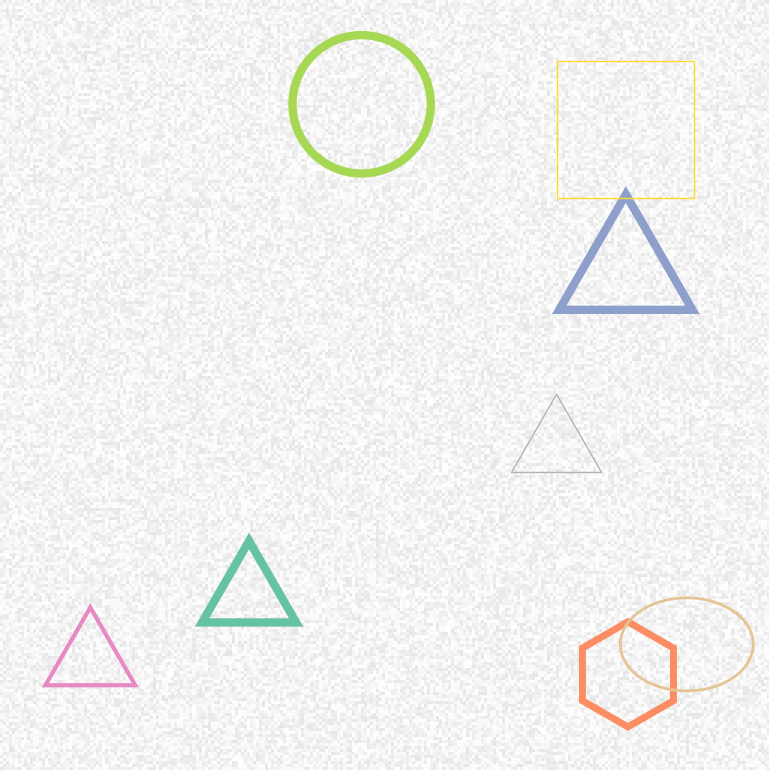[{"shape": "triangle", "thickness": 3, "radius": 0.35, "center": [0.323, 0.227]}, {"shape": "hexagon", "thickness": 2.5, "radius": 0.34, "center": [0.815, 0.124]}, {"shape": "triangle", "thickness": 3, "radius": 0.5, "center": [0.813, 0.648]}, {"shape": "triangle", "thickness": 1.5, "radius": 0.34, "center": [0.117, 0.144]}, {"shape": "circle", "thickness": 3, "radius": 0.45, "center": [0.47, 0.865]}, {"shape": "square", "thickness": 0.5, "radius": 0.44, "center": [0.813, 0.832]}, {"shape": "oval", "thickness": 1, "radius": 0.43, "center": [0.892, 0.163]}, {"shape": "triangle", "thickness": 0.5, "radius": 0.34, "center": [0.723, 0.42]}]